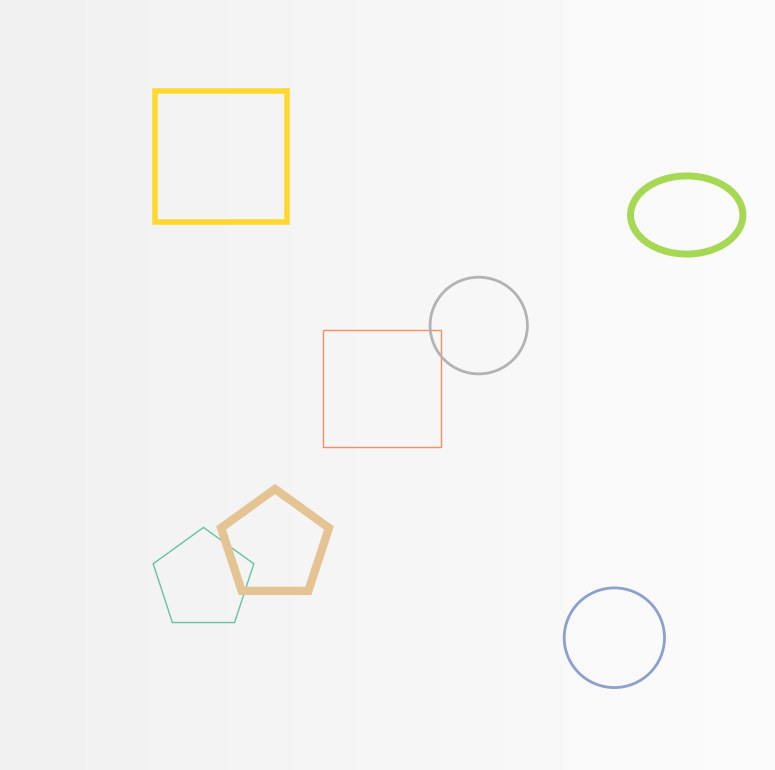[{"shape": "pentagon", "thickness": 0.5, "radius": 0.34, "center": [0.263, 0.247]}, {"shape": "square", "thickness": 0.5, "radius": 0.38, "center": [0.493, 0.496]}, {"shape": "circle", "thickness": 1, "radius": 0.32, "center": [0.793, 0.172]}, {"shape": "oval", "thickness": 2.5, "radius": 0.36, "center": [0.886, 0.721]}, {"shape": "square", "thickness": 2, "radius": 0.43, "center": [0.285, 0.797]}, {"shape": "pentagon", "thickness": 3, "radius": 0.37, "center": [0.355, 0.292]}, {"shape": "circle", "thickness": 1, "radius": 0.31, "center": [0.618, 0.577]}]